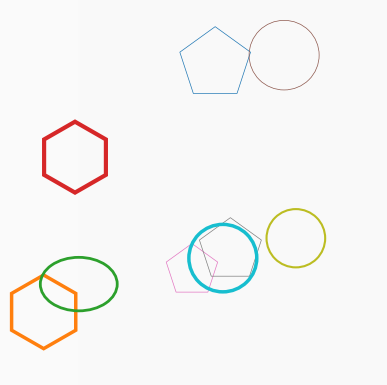[{"shape": "pentagon", "thickness": 0.5, "radius": 0.48, "center": [0.555, 0.835]}, {"shape": "hexagon", "thickness": 2.5, "radius": 0.48, "center": [0.113, 0.19]}, {"shape": "oval", "thickness": 2, "radius": 0.5, "center": [0.203, 0.262]}, {"shape": "hexagon", "thickness": 3, "radius": 0.46, "center": [0.194, 0.592]}, {"shape": "circle", "thickness": 0.5, "radius": 0.45, "center": [0.733, 0.857]}, {"shape": "pentagon", "thickness": 0.5, "radius": 0.35, "center": [0.495, 0.298]}, {"shape": "pentagon", "thickness": 0.5, "radius": 0.42, "center": [0.595, 0.351]}, {"shape": "circle", "thickness": 1.5, "radius": 0.38, "center": [0.764, 0.381]}, {"shape": "circle", "thickness": 2.5, "radius": 0.44, "center": [0.575, 0.33]}]